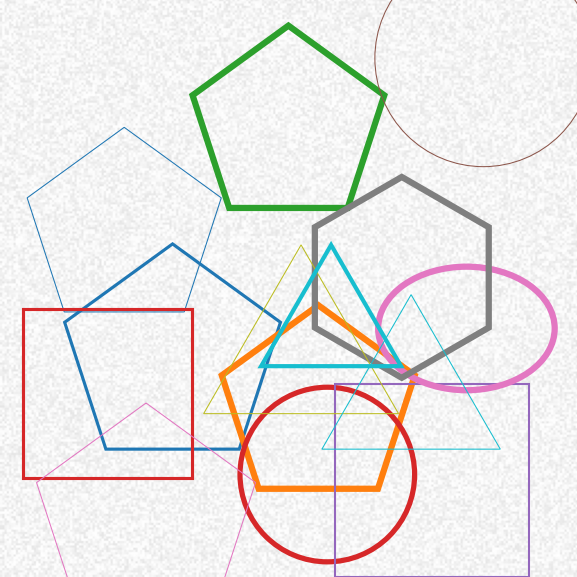[{"shape": "pentagon", "thickness": 0.5, "radius": 0.88, "center": [0.215, 0.602]}, {"shape": "pentagon", "thickness": 1.5, "radius": 0.98, "center": [0.299, 0.38]}, {"shape": "pentagon", "thickness": 3, "radius": 0.88, "center": [0.551, 0.295]}, {"shape": "pentagon", "thickness": 3, "radius": 0.87, "center": [0.499, 0.78]}, {"shape": "square", "thickness": 1.5, "radius": 0.73, "center": [0.187, 0.317]}, {"shape": "circle", "thickness": 2.5, "radius": 0.76, "center": [0.567, 0.177]}, {"shape": "square", "thickness": 1, "radius": 0.84, "center": [0.748, 0.167]}, {"shape": "circle", "thickness": 0.5, "radius": 0.94, "center": [0.837, 0.898]}, {"shape": "oval", "thickness": 3, "radius": 0.76, "center": [0.808, 0.43]}, {"shape": "pentagon", "thickness": 0.5, "radius": 1.0, "center": [0.253, 0.102]}, {"shape": "hexagon", "thickness": 3, "radius": 0.87, "center": [0.696, 0.519]}, {"shape": "triangle", "thickness": 0.5, "radius": 0.97, "center": [0.521, 0.38]}, {"shape": "triangle", "thickness": 2, "radius": 0.7, "center": [0.573, 0.435]}, {"shape": "triangle", "thickness": 0.5, "radius": 0.89, "center": [0.712, 0.311]}]